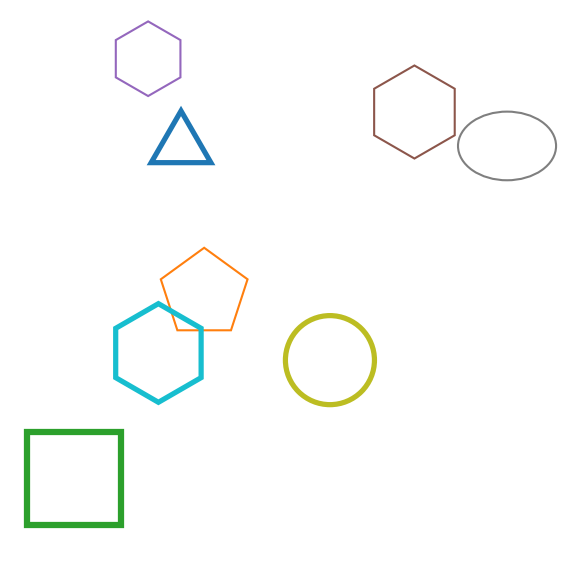[{"shape": "triangle", "thickness": 2.5, "radius": 0.3, "center": [0.313, 0.747]}, {"shape": "pentagon", "thickness": 1, "radius": 0.39, "center": [0.354, 0.491]}, {"shape": "square", "thickness": 3, "radius": 0.4, "center": [0.128, 0.171]}, {"shape": "hexagon", "thickness": 1, "radius": 0.32, "center": [0.256, 0.897]}, {"shape": "hexagon", "thickness": 1, "radius": 0.4, "center": [0.718, 0.805]}, {"shape": "oval", "thickness": 1, "radius": 0.42, "center": [0.878, 0.746]}, {"shape": "circle", "thickness": 2.5, "radius": 0.39, "center": [0.571, 0.376]}, {"shape": "hexagon", "thickness": 2.5, "radius": 0.43, "center": [0.274, 0.388]}]